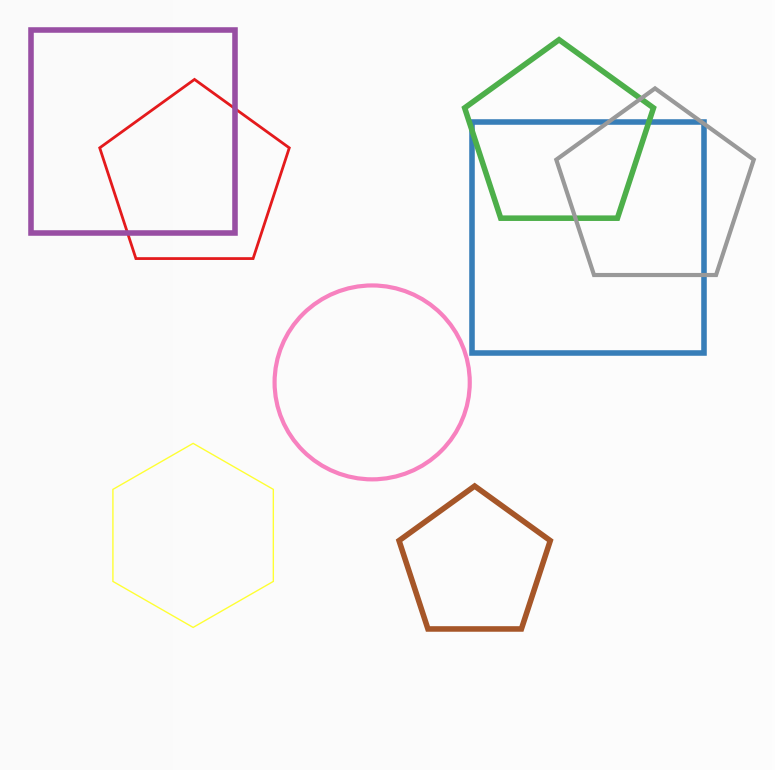[{"shape": "pentagon", "thickness": 1, "radius": 0.64, "center": [0.251, 0.768]}, {"shape": "square", "thickness": 2, "radius": 0.75, "center": [0.759, 0.691]}, {"shape": "pentagon", "thickness": 2, "radius": 0.64, "center": [0.721, 0.82]}, {"shape": "square", "thickness": 2, "radius": 0.66, "center": [0.171, 0.83]}, {"shape": "hexagon", "thickness": 0.5, "radius": 0.6, "center": [0.249, 0.305]}, {"shape": "pentagon", "thickness": 2, "radius": 0.51, "center": [0.612, 0.266]}, {"shape": "circle", "thickness": 1.5, "radius": 0.63, "center": [0.48, 0.503]}, {"shape": "pentagon", "thickness": 1.5, "radius": 0.67, "center": [0.845, 0.751]}]